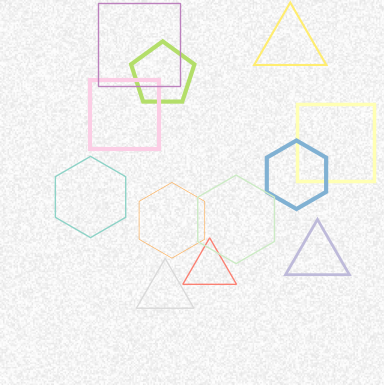[{"shape": "hexagon", "thickness": 1, "radius": 0.53, "center": [0.235, 0.488]}, {"shape": "square", "thickness": 2.5, "radius": 0.5, "center": [0.872, 0.63]}, {"shape": "triangle", "thickness": 2, "radius": 0.48, "center": [0.825, 0.334]}, {"shape": "triangle", "thickness": 1, "radius": 0.4, "center": [0.545, 0.302]}, {"shape": "hexagon", "thickness": 3, "radius": 0.44, "center": [0.77, 0.546]}, {"shape": "hexagon", "thickness": 0.5, "radius": 0.49, "center": [0.447, 0.428]}, {"shape": "pentagon", "thickness": 3, "radius": 0.43, "center": [0.423, 0.806]}, {"shape": "square", "thickness": 3, "radius": 0.45, "center": [0.324, 0.702]}, {"shape": "triangle", "thickness": 1, "radius": 0.43, "center": [0.429, 0.243]}, {"shape": "square", "thickness": 1, "radius": 0.54, "center": [0.361, 0.884]}, {"shape": "hexagon", "thickness": 1, "radius": 0.58, "center": [0.613, 0.43]}, {"shape": "triangle", "thickness": 1.5, "radius": 0.54, "center": [0.754, 0.885]}]